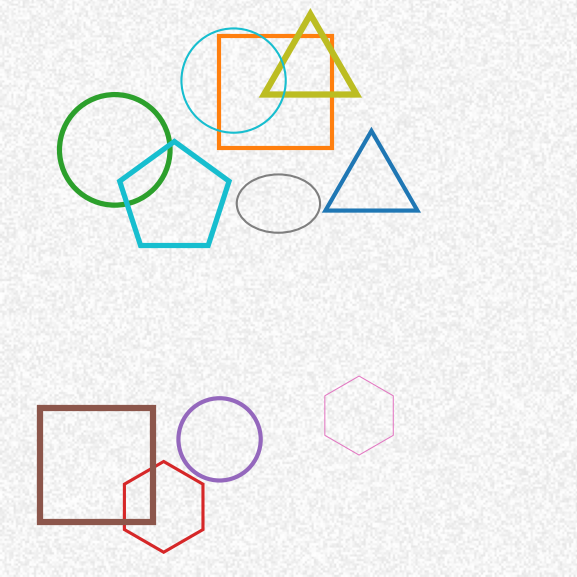[{"shape": "triangle", "thickness": 2, "radius": 0.46, "center": [0.643, 0.68]}, {"shape": "square", "thickness": 2, "radius": 0.49, "center": [0.477, 0.84]}, {"shape": "circle", "thickness": 2.5, "radius": 0.48, "center": [0.199, 0.74]}, {"shape": "hexagon", "thickness": 1.5, "radius": 0.39, "center": [0.283, 0.121]}, {"shape": "circle", "thickness": 2, "radius": 0.36, "center": [0.38, 0.238]}, {"shape": "square", "thickness": 3, "radius": 0.49, "center": [0.167, 0.194]}, {"shape": "hexagon", "thickness": 0.5, "radius": 0.34, "center": [0.622, 0.28]}, {"shape": "oval", "thickness": 1, "radius": 0.36, "center": [0.482, 0.647]}, {"shape": "triangle", "thickness": 3, "radius": 0.46, "center": [0.537, 0.882]}, {"shape": "pentagon", "thickness": 2.5, "radius": 0.5, "center": [0.302, 0.655]}, {"shape": "circle", "thickness": 1, "radius": 0.45, "center": [0.404, 0.86]}]